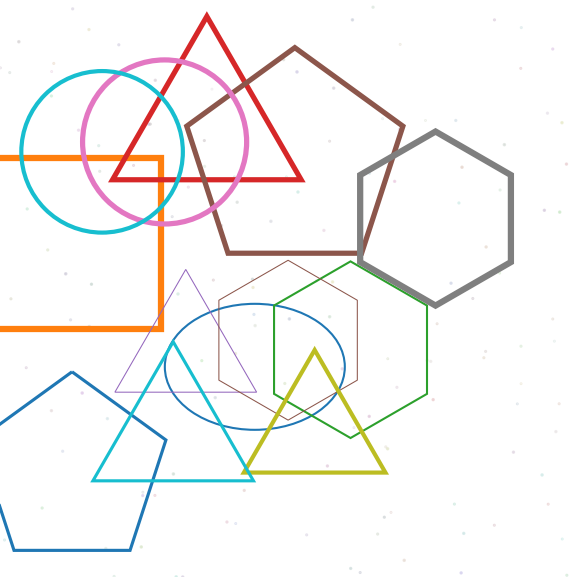[{"shape": "oval", "thickness": 1, "radius": 0.78, "center": [0.441, 0.364]}, {"shape": "pentagon", "thickness": 1.5, "radius": 0.85, "center": [0.125, 0.184]}, {"shape": "square", "thickness": 3, "radius": 0.74, "center": [0.13, 0.578]}, {"shape": "hexagon", "thickness": 1, "radius": 0.76, "center": [0.607, 0.394]}, {"shape": "triangle", "thickness": 2.5, "radius": 0.94, "center": [0.358, 0.782]}, {"shape": "triangle", "thickness": 0.5, "radius": 0.71, "center": [0.322, 0.391]}, {"shape": "hexagon", "thickness": 0.5, "radius": 0.69, "center": [0.499, 0.41]}, {"shape": "pentagon", "thickness": 2.5, "radius": 0.98, "center": [0.511, 0.72]}, {"shape": "circle", "thickness": 2.5, "radius": 0.71, "center": [0.285, 0.753]}, {"shape": "hexagon", "thickness": 3, "radius": 0.75, "center": [0.754, 0.621]}, {"shape": "triangle", "thickness": 2, "radius": 0.71, "center": [0.545, 0.252]}, {"shape": "triangle", "thickness": 1.5, "radius": 0.8, "center": [0.3, 0.247]}, {"shape": "circle", "thickness": 2, "radius": 0.7, "center": [0.177, 0.736]}]